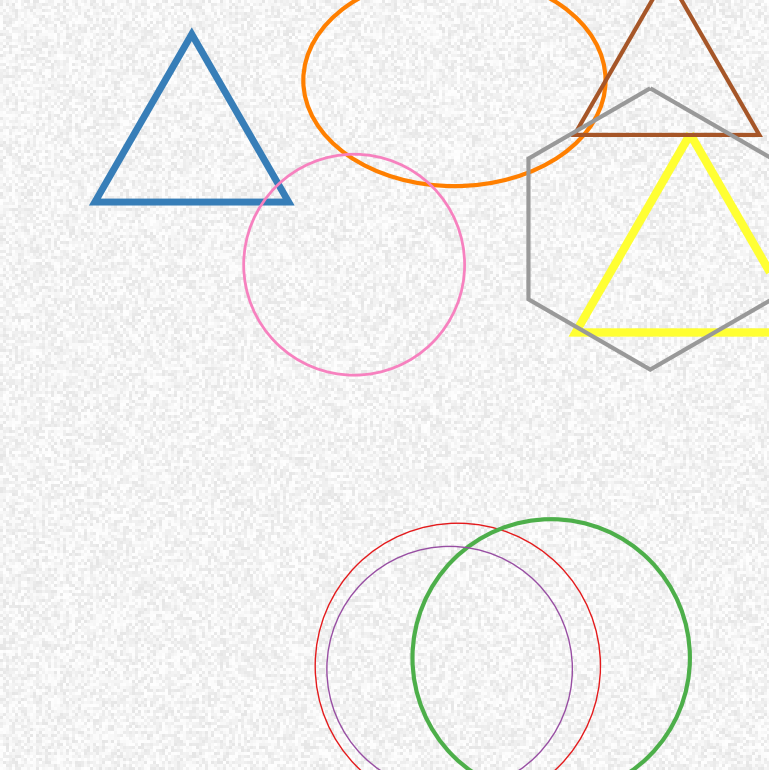[{"shape": "circle", "thickness": 0.5, "radius": 0.93, "center": [0.595, 0.135]}, {"shape": "triangle", "thickness": 2.5, "radius": 0.73, "center": [0.249, 0.81]}, {"shape": "circle", "thickness": 1.5, "radius": 0.9, "center": [0.716, 0.146]}, {"shape": "circle", "thickness": 0.5, "radius": 0.8, "center": [0.584, 0.131]}, {"shape": "oval", "thickness": 1.5, "radius": 0.98, "center": [0.59, 0.896]}, {"shape": "triangle", "thickness": 3, "radius": 0.86, "center": [0.896, 0.654]}, {"shape": "triangle", "thickness": 1.5, "radius": 0.69, "center": [0.866, 0.894]}, {"shape": "circle", "thickness": 1, "radius": 0.72, "center": [0.46, 0.656]}, {"shape": "hexagon", "thickness": 1.5, "radius": 0.91, "center": [0.844, 0.703]}]